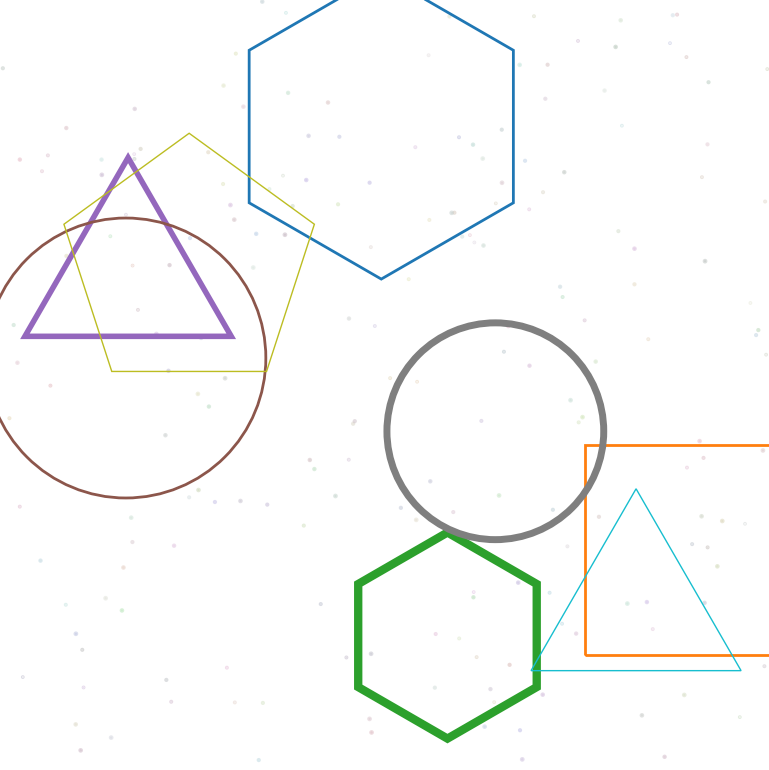[{"shape": "hexagon", "thickness": 1, "radius": 0.99, "center": [0.495, 0.836]}, {"shape": "square", "thickness": 1, "radius": 0.68, "center": [0.896, 0.286]}, {"shape": "hexagon", "thickness": 3, "radius": 0.67, "center": [0.581, 0.175]}, {"shape": "triangle", "thickness": 2, "radius": 0.77, "center": [0.166, 0.641]}, {"shape": "circle", "thickness": 1, "radius": 0.91, "center": [0.163, 0.535]}, {"shape": "circle", "thickness": 2.5, "radius": 0.7, "center": [0.643, 0.44]}, {"shape": "pentagon", "thickness": 0.5, "radius": 0.85, "center": [0.246, 0.656]}, {"shape": "triangle", "thickness": 0.5, "radius": 0.79, "center": [0.826, 0.208]}]